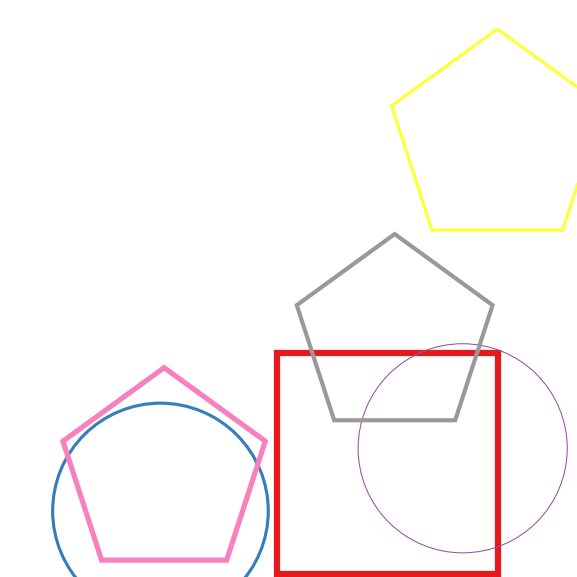[{"shape": "square", "thickness": 3, "radius": 0.96, "center": [0.671, 0.196]}, {"shape": "circle", "thickness": 1.5, "radius": 0.93, "center": [0.278, 0.114]}, {"shape": "circle", "thickness": 0.5, "radius": 0.91, "center": [0.801, 0.223]}, {"shape": "pentagon", "thickness": 1.5, "radius": 0.96, "center": [0.861, 0.756]}, {"shape": "pentagon", "thickness": 2.5, "radius": 0.92, "center": [0.284, 0.178]}, {"shape": "pentagon", "thickness": 2, "radius": 0.89, "center": [0.683, 0.416]}]